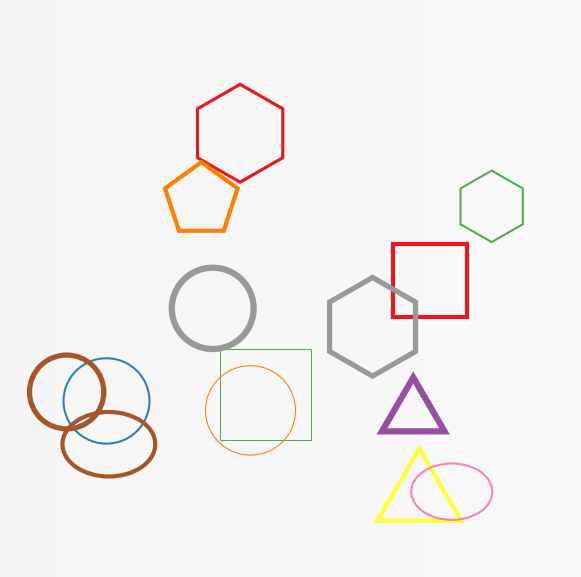[{"shape": "square", "thickness": 2, "radius": 0.32, "center": [0.74, 0.514]}, {"shape": "hexagon", "thickness": 1.5, "radius": 0.42, "center": [0.413, 0.768]}, {"shape": "circle", "thickness": 1, "radius": 0.37, "center": [0.183, 0.305]}, {"shape": "hexagon", "thickness": 1, "radius": 0.31, "center": [0.846, 0.642]}, {"shape": "square", "thickness": 0.5, "radius": 0.39, "center": [0.457, 0.316]}, {"shape": "triangle", "thickness": 3, "radius": 0.31, "center": [0.711, 0.283]}, {"shape": "pentagon", "thickness": 2, "radius": 0.33, "center": [0.346, 0.653]}, {"shape": "circle", "thickness": 0.5, "radius": 0.39, "center": [0.431, 0.288]}, {"shape": "triangle", "thickness": 2, "radius": 0.42, "center": [0.721, 0.139]}, {"shape": "oval", "thickness": 2, "radius": 0.4, "center": [0.187, 0.23]}, {"shape": "circle", "thickness": 2.5, "radius": 0.32, "center": [0.115, 0.32]}, {"shape": "oval", "thickness": 1, "radius": 0.35, "center": [0.777, 0.148]}, {"shape": "circle", "thickness": 3, "radius": 0.35, "center": [0.366, 0.465]}, {"shape": "hexagon", "thickness": 2.5, "radius": 0.43, "center": [0.641, 0.433]}]